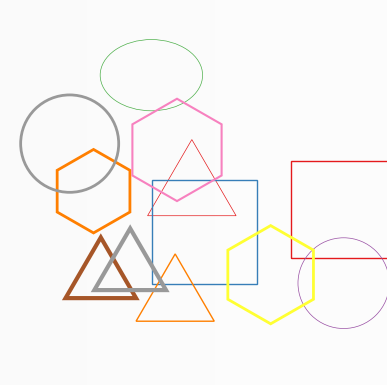[{"shape": "square", "thickness": 1, "radius": 0.63, "center": [0.877, 0.455]}, {"shape": "triangle", "thickness": 0.5, "radius": 0.66, "center": [0.495, 0.506]}, {"shape": "square", "thickness": 1, "radius": 0.68, "center": [0.528, 0.398]}, {"shape": "oval", "thickness": 0.5, "radius": 0.66, "center": [0.391, 0.805]}, {"shape": "circle", "thickness": 0.5, "radius": 0.59, "center": [0.887, 0.265]}, {"shape": "triangle", "thickness": 1, "radius": 0.58, "center": [0.452, 0.224]}, {"shape": "hexagon", "thickness": 2, "radius": 0.54, "center": [0.241, 0.503]}, {"shape": "hexagon", "thickness": 2, "radius": 0.64, "center": [0.698, 0.286]}, {"shape": "triangle", "thickness": 3, "radius": 0.53, "center": [0.26, 0.278]}, {"shape": "hexagon", "thickness": 1.5, "radius": 0.66, "center": [0.457, 0.611]}, {"shape": "circle", "thickness": 2, "radius": 0.63, "center": [0.18, 0.627]}, {"shape": "triangle", "thickness": 3, "radius": 0.53, "center": [0.336, 0.3]}]